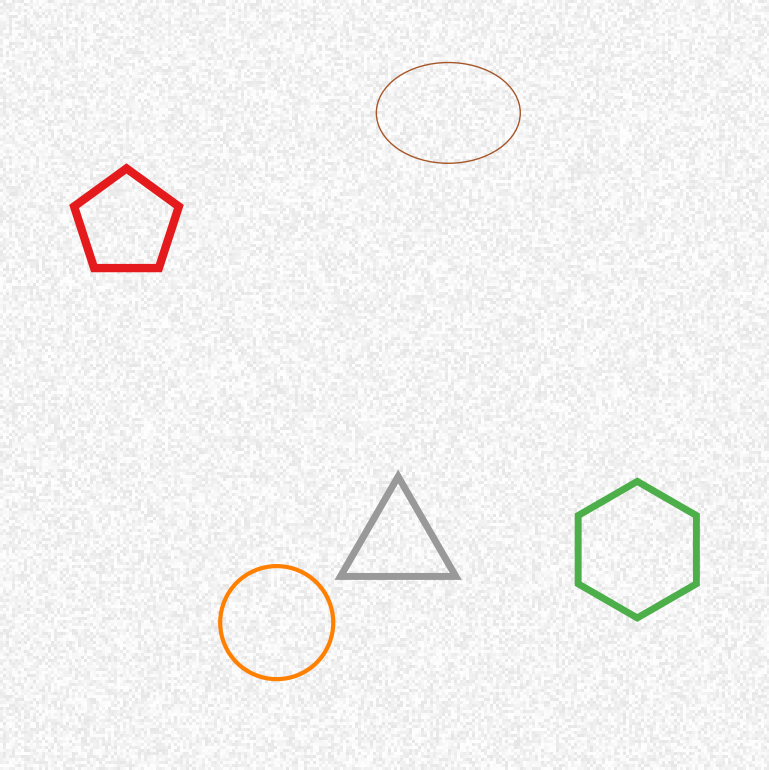[{"shape": "pentagon", "thickness": 3, "radius": 0.36, "center": [0.164, 0.71]}, {"shape": "hexagon", "thickness": 2.5, "radius": 0.44, "center": [0.828, 0.286]}, {"shape": "circle", "thickness": 1.5, "radius": 0.37, "center": [0.359, 0.191]}, {"shape": "oval", "thickness": 0.5, "radius": 0.47, "center": [0.582, 0.853]}, {"shape": "triangle", "thickness": 2.5, "radius": 0.43, "center": [0.517, 0.295]}]